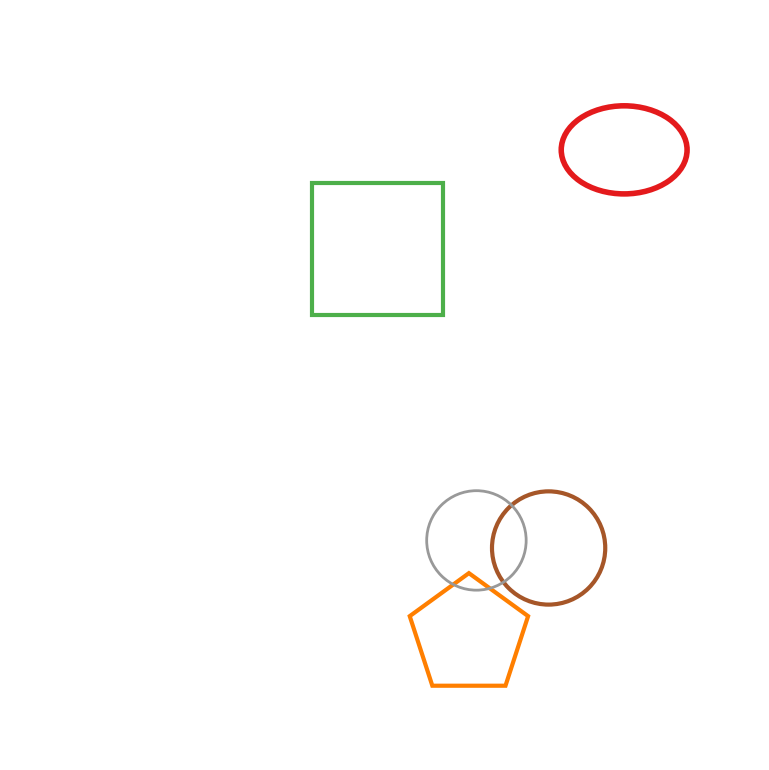[{"shape": "oval", "thickness": 2, "radius": 0.41, "center": [0.811, 0.805]}, {"shape": "square", "thickness": 1.5, "radius": 0.43, "center": [0.49, 0.677]}, {"shape": "pentagon", "thickness": 1.5, "radius": 0.4, "center": [0.609, 0.175]}, {"shape": "circle", "thickness": 1.5, "radius": 0.37, "center": [0.712, 0.288]}, {"shape": "circle", "thickness": 1, "radius": 0.32, "center": [0.619, 0.298]}]